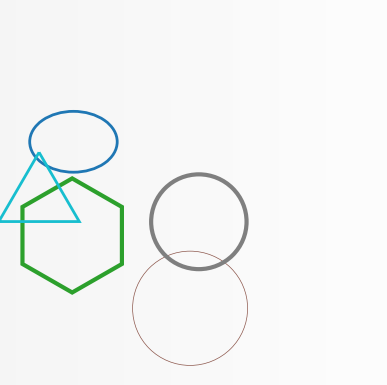[{"shape": "oval", "thickness": 2, "radius": 0.56, "center": [0.19, 0.632]}, {"shape": "hexagon", "thickness": 3, "radius": 0.74, "center": [0.186, 0.388]}, {"shape": "circle", "thickness": 0.5, "radius": 0.74, "center": [0.491, 0.199]}, {"shape": "circle", "thickness": 3, "radius": 0.62, "center": [0.513, 0.424]}, {"shape": "triangle", "thickness": 2, "radius": 0.6, "center": [0.101, 0.484]}]